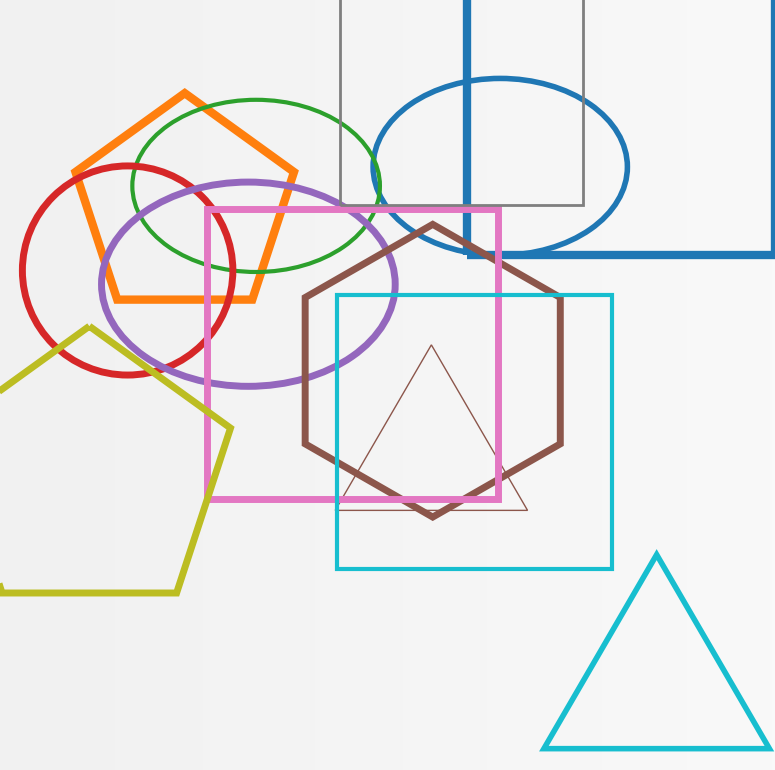[{"shape": "square", "thickness": 3, "radius": 1.0, "center": [0.801, 0.868]}, {"shape": "oval", "thickness": 2, "radius": 0.82, "center": [0.645, 0.783]}, {"shape": "pentagon", "thickness": 3, "radius": 0.74, "center": [0.238, 0.731]}, {"shape": "oval", "thickness": 1.5, "radius": 0.8, "center": [0.33, 0.759]}, {"shape": "circle", "thickness": 2.5, "radius": 0.68, "center": [0.165, 0.649]}, {"shape": "oval", "thickness": 2.5, "radius": 0.95, "center": [0.32, 0.631]}, {"shape": "triangle", "thickness": 0.5, "radius": 0.72, "center": [0.557, 0.409]}, {"shape": "hexagon", "thickness": 2.5, "radius": 0.95, "center": [0.558, 0.519]}, {"shape": "square", "thickness": 2.5, "radius": 0.94, "center": [0.455, 0.54]}, {"shape": "square", "thickness": 1, "radius": 0.78, "center": [0.595, 0.891]}, {"shape": "pentagon", "thickness": 2.5, "radius": 0.96, "center": [0.115, 0.385]}, {"shape": "square", "thickness": 1.5, "radius": 0.89, "center": [0.612, 0.439]}, {"shape": "triangle", "thickness": 2, "radius": 0.84, "center": [0.847, 0.112]}]